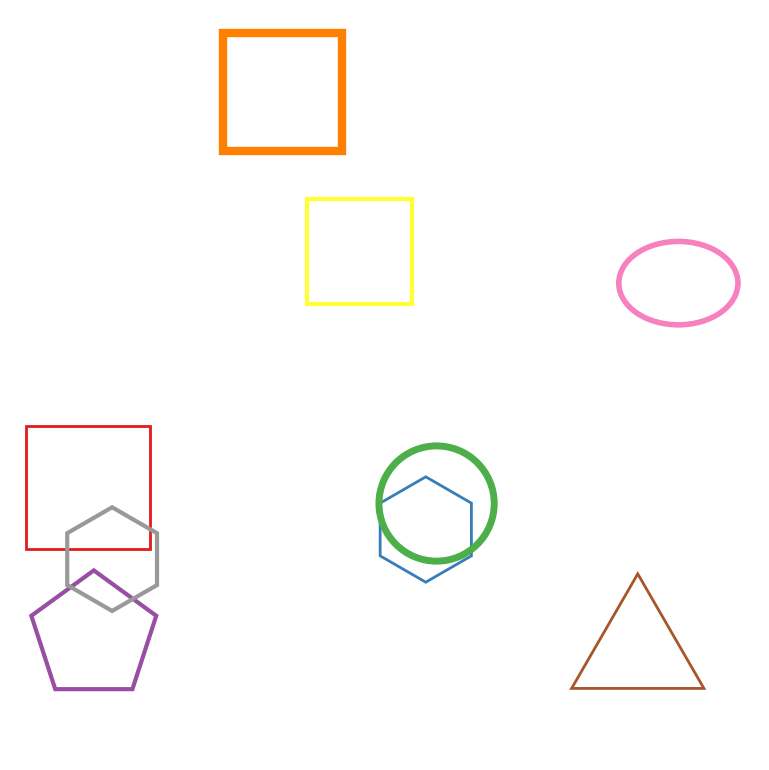[{"shape": "square", "thickness": 1, "radius": 0.4, "center": [0.114, 0.367]}, {"shape": "hexagon", "thickness": 1, "radius": 0.34, "center": [0.553, 0.312]}, {"shape": "circle", "thickness": 2.5, "radius": 0.37, "center": [0.567, 0.346]}, {"shape": "pentagon", "thickness": 1.5, "radius": 0.43, "center": [0.122, 0.174]}, {"shape": "square", "thickness": 3, "radius": 0.38, "center": [0.367, 0.881]}, {"shape": "square", "thickness": 1.5, "radius": 0.34, "center": [0.467, 0.673]}, {"shape": "triangle", "thickness": 1, "radius": 0.5, "center": [0.828, 0.156]}, {"shape": "oval", "thickness": 2, "radius": 0.39, "center": [0.881, 0.632]}, {"shape": "hexagon", "thickness": 1.5, "radius": 0.34, "center": [0.146, 0.274]}]